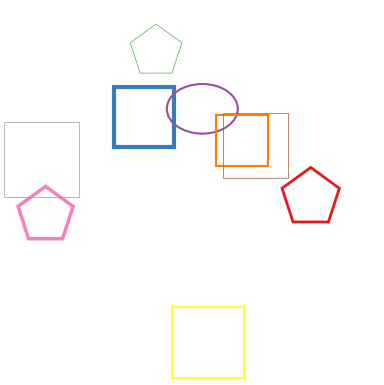[{"shape": "pentagon", "thickness": 2, "radius": 0.39, "center": [0.807, 0.487]}, {"shape": "square", "thickness": 3, "radius": 0.39, "center": [0.375, 0.697]}, {"shape": "pentagon", "thickness": 0.5, "radius": 0.35, "center": [0.405, 0.867]}, {"shape": "oval", "thickness": 1.5, "radius": 0.46, "center": [0.525, 0.717]}, {"shape": "square", "thickness": 1.5, "radius": 0.33, "center": [0.628, 0.635]}, {"shape": "square", "thickness": 1.5, "radius": 0.47, "center": [0.541, 0.11]}, {"shape": "square", "thickness": 0.5, "radius": 0.42, "center": [0.663, 0.622]}, {"shape": "pentagon", "thickness": 2.5, "radius": 0.38, "center": [0.118, 0.441]}, {"shape": "square", "thickness": 0.5, "radius": 0.48, "center": [0.108, 0.586]}]